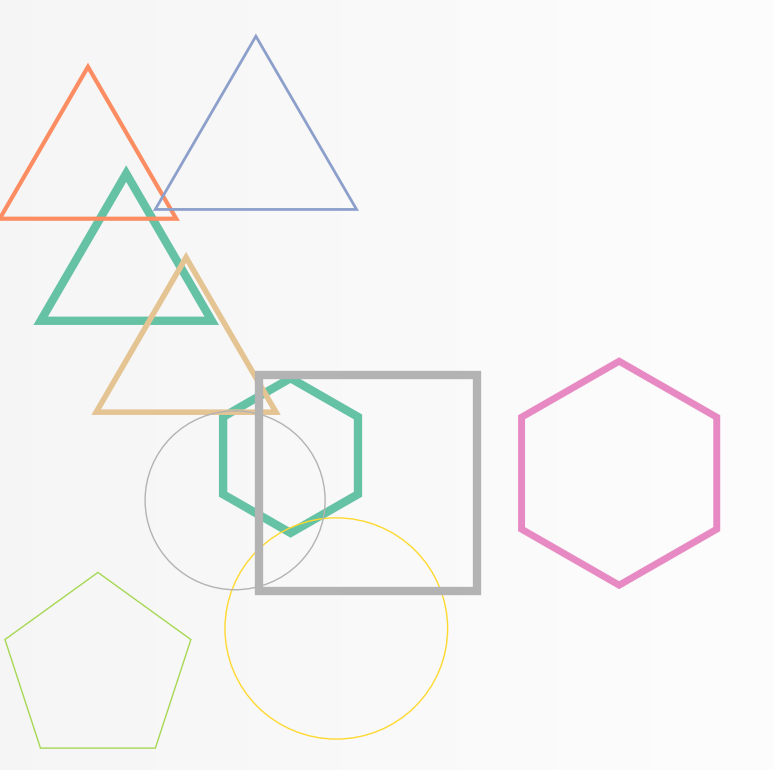[{"shape": "triangle", "thickness": 3, "radius": 0.64, "center": [0.163, 0.647]}, {"shape": "hexagon", "thickness": 3, "radius": 0.5, "center": [0.375, 0.408]}, {"shape": "triangle", "thickness": 1.5, "radius": 0.66, "center": [0.114, 0.782]}, {"shape": "triangle", "thickness": 1, "radius": 0.75, "center": [0.33, 0.803]}, {"shape": "hexagon", "thickness": 2.5, "radius": 0.73, "center": [0.799, 0.385]}, {"shape": "pentagon", "thickness": 0.5, "radius": 0.63, "center": [0.126, 0.13]}, {"shape": "circle", "thickness": 0.5, "radius": 0.72, "center": [0.434, 0.184]}, {"shape": "triangle", "thickness": 2, "radius": 0.67, "center": [0.24, 0.532]}, {"shape": "square", "thickness": 3, "radius": 0.7, "center": [0.475, 0.373]}, {"shape": "circle", "thickness": 0.5, "radius": 0.58, "center": [0.303, 0.35]}]